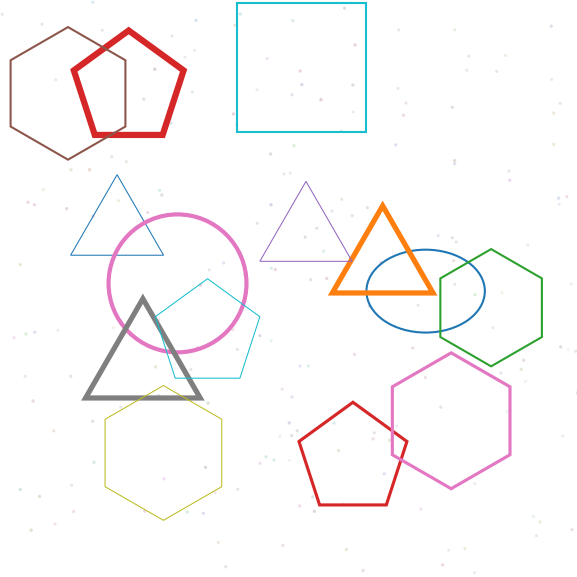[{"shape": "triangle", "thickness": 0.5, "radius": 0.46, "center": [0.203, 0.604]}, {"shape": "oval", "thickness": 1, "radius": 0.51, "center": [0.737, 0.495]}, {"shape": "triangle", "thickness": 2.5, "radius": 0.5, "center": [0.663, 0.542]}, {"shape": "hexagon", "thickness": 1, "radius": 0.51, "center": [0.85, 0.466]}, {"shape": "pentagon", "thickness": 1.5, "radius": 0.49, "center": [0.611, 0.204]}, {"shape": "pentagon", "thickness": 3, "radius": 0.5, "center": [0.223, 0.846]}, {"shape": "triangle", "thickness": 0.5, "radius": 0.46, "center": [0.53, 0.593]}, {"shape": "hexagon", "thickness": 1, "radius": 0.57, "center": [0.118, 0.837]}, {"shape": "hexagon", "thickness": 1.5, "radius": 0.59, "center": [0.781, 0.271]}, {"shape": "circle", "thickness": 2, "radius": 0.6, "center": [0.307, 0.508]}, {"shape": "triangle", "thickness": 2.5, "radius": 0.57, "center": [0.247, 0.367]}, {"shape": "hexagon", "thickness": 0.5, "radius": 0.58, "center": [0.283, 0.215]}, {"shape": "square", "thickness": 1, "radius": 0.56, "center": [0.522, 0.882]}, {"shape": "pentagon", "thickness": 0.5, "radius": 0.48, "center": [0.359, 0.421]}]